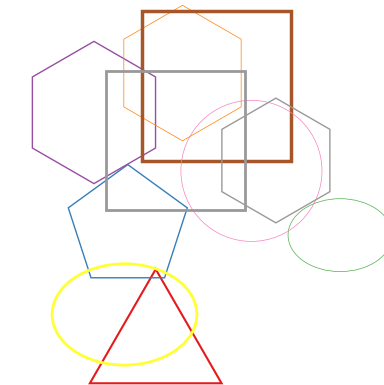[{"shape": "triangle", "thickness": 1.5, "radius": 0.99, "center": [0.404, 0.103]}, {"shape": "pentagon", "thickness": 1, "radius": 0.81, "center": [0.332, 0.41]}, {"shape": "oval", "thickness": 0.5, "radius": 0.68, "center": [0.883, 0.389]}, {"shape": "hexagon", "thickness": 1, "radius": 0.92, "center": [0.244, 0.708]}, {"shape": "hexagon", "thickness": 0.5, "radius": 0.88, "center": [0.474, 0.81]}, {"shape": "oval", "thickness": 2, "radius": 0.94, "center": [0.323, 0.183]}, {"shape": "square", "thickness": 2.5, "radius": 0.97, "center": [0.562, 0.777]}, {"shape": "circle", "thickness": 0.5, "radius": 0.92, "center": [0.653, 0.556]}, {"shape": "hexagon", "thickness": 1, "radius": 0.81, "center": [0.717, 0.583]}, {"shape": "square", "thickness": 2, "radius": 0.9, "center": [0.455, 0.635]}]